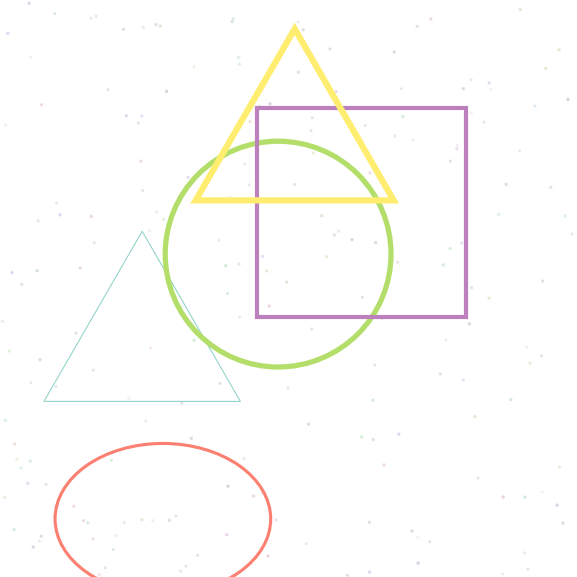[{"shape": "triangle", "thickness": 0.5, "radius": 0.98, "center": [0.246, 0.402]}, {"shape": "oval", "thickness": 1.5, "radius": 0.93, "center": [0.282, 0.101]}, {"shape": "circle", "thickness": 2.5, "radius": 0.98, "center": [0.482, 0.559]}, {"shape": "square", "thickness": 2, "radius": 0.91, "center": [0.626, 0.632]}, {"shape": "triangle", "thickness": 3, "radius": 0.99, "center": [0.51, 0.751]}]